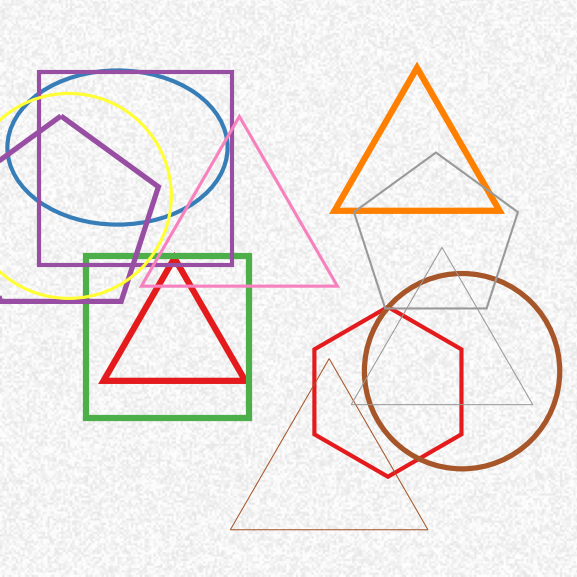[{"shape": "hexagon", "thickness": 2, "radius": 0.74, "center": [0.672, 0.321]}, {"shape": "triangle", "thickness": 3, "radius": 0.71, "center": [0.302, 0.411]}, {"shape": "oval", "thickness": 2, "radius": 0.95, "center": [0.203, 0.744]}, {"shape": "square", "thickness": 3, "radius": 0.7, "center": [0.29, 0.415]}, {"shape": "pentagon", "thickness": 2.5, "radius": 0.89, "center": [0.105, 0.621]}, {"shape": "square", "thickness": 2, "radius": 0.84, "center": [0.235, 0.707]}, {"shape": "triangle", "thickness": 3, "radius": 0.83, "center": [0.722, 0.717]}, {"shape": "circle", "thickness": 1.5, "radius": 0.89, "center": [0.119, 0.66]}, {"shape": "triangle", "thickness": 0.5, "radius": 0.99, "center": [0.57, 0.181]}, {"shape": "circle", "thickness": 2.5, "radius": 0.85, "center": [0.8, 0.356]}, {"shape": "triangle", "thickness": 1.5, "radius": 0.98, "center": [0.415, 0.602]}, {"shape": "triangle", "thickness": 0.5, "radius": 0.91, "center": [0.765, 0.389]}, {"shape": "pentagon", "thickness": 1, "radius": 0.75, "center": [0.755, 0.586]}]